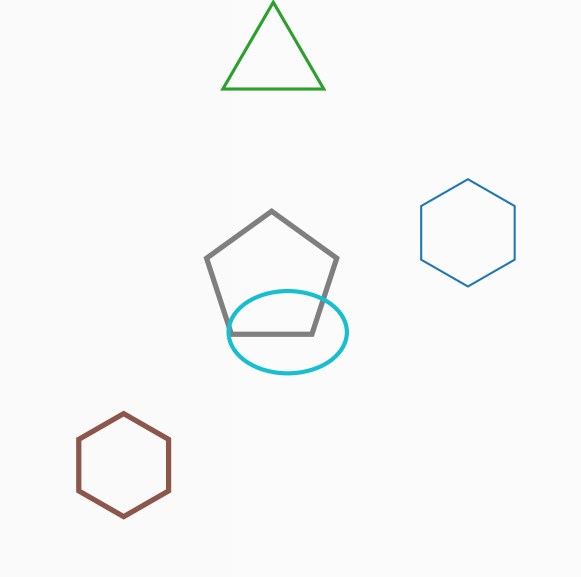[{"shape": "hexagon", "thickness": 1, "radius": 0.46, "center": [0.805, 0.596]}, {"shape": "triangle", "thickness": 1.5, "radius": 0.5, "center": [0.47, 0.895]}, {"shape": "hexagon", "thickness": 2.5, "radius": 0.45, "center": [0.213, 0.194]}, {"shape": "pentagon", "thickness": 2.5, "radius": 0.59, "center": [0.467, 0.516]}, {"shape": "oval", "thickness": 2, "radius": 0.51, "center": [0.495, 0.424]}]